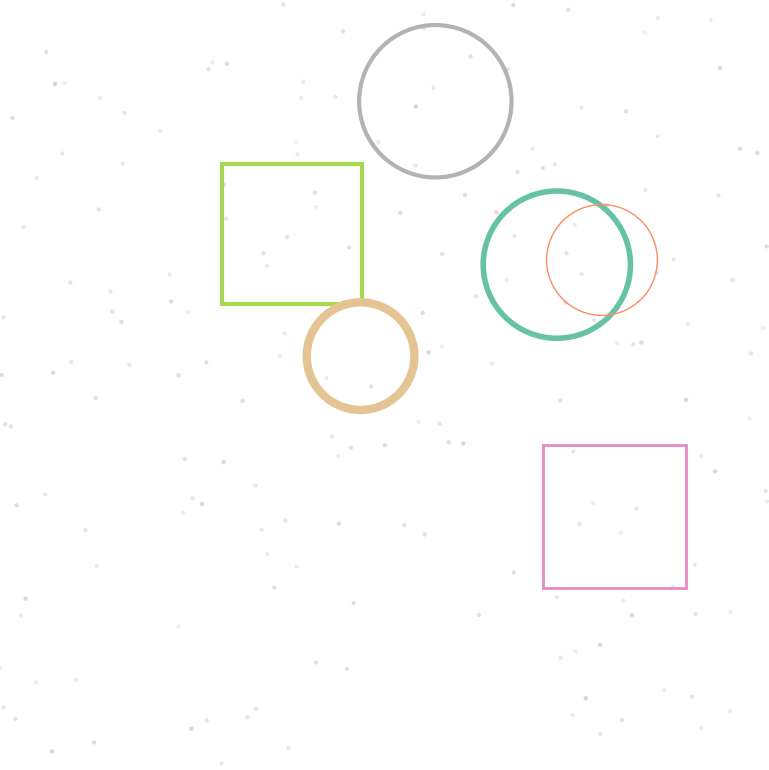[{"shape": "circle", "thickness": 2, "radius": 0.48, "center": [0.723, 0.656]}, {"shape": "circle", "thickness": 0.5, "radius": 0.36, "center": [0.782, 0.662]}, {"shape": "square", "thickness": 1, "radius": 0.47, "center": [0.798, 0.329]}, {"shape": "square", "thickness": 1.5, "radius": 0.45, "center": [0.38, 0.696]}, {"shape": "circle", "thickness": 3, "radius": 0.35, "center": [0.468, 0.537]}, {"shape": "circle", "thickness": 1.5, "radius": 0.49, "center": [0.565, 0.869]}]